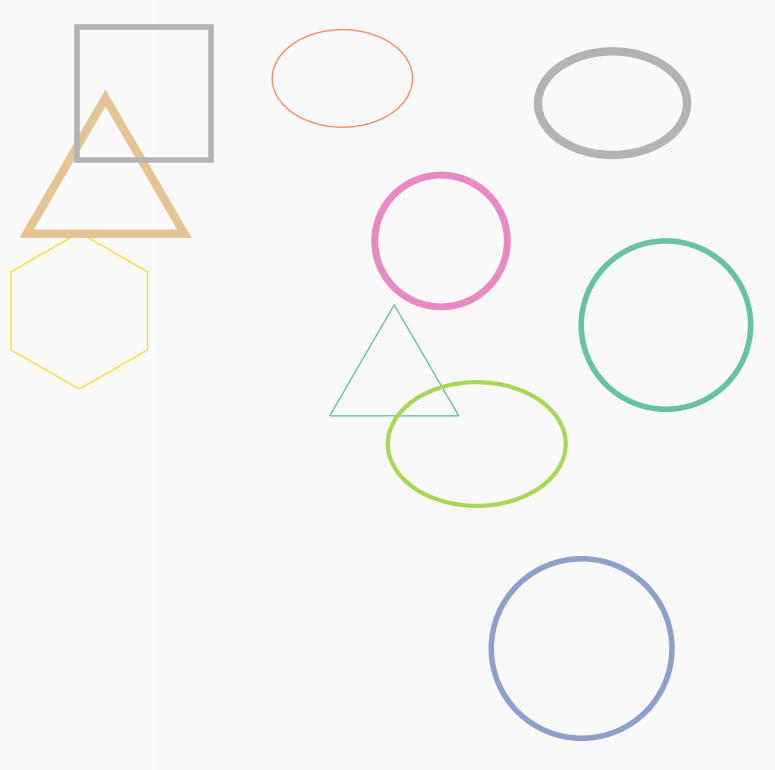[{"shape": "triangle", "thickness": 0.5, "radius": 0.48, "center": [0.509, 0.508]}, {"shape": "circle", "thickness": 2, "radius": 0.55, "center": [0.859, 0.578]}, {"shape": "oval", "thickness": 0.5, "radius": 0.45, "center": [0.442, 0.898]}, {"shape": "circle", "thickness": 2, "radius": 0.58, "center": [0.751, 0.158]}, {"shape": "circle", "thickness": 2.5, "radius": 0.43, "center": [0.569, 0.687]}, {"shape": "oval", "thickness": 1.5, "radius": 0.57, "center": [0.615, 0.423]}, {"shape": "hexagon", "thickness": 0.5, "radius": 0.51, "center": [0.102, 0.596]}, {"shape": "triangle", "thickness": 3, "radius": 0.59, "center": [0.136, 0.755]}, {"shape": "square", "thickness": 2, "radius": 0.43, "center": [0.185, 0.879]}, {"shape": "oval", "thickness": 3, "radius": 0.48, "center": [0.79, 0.866]}]